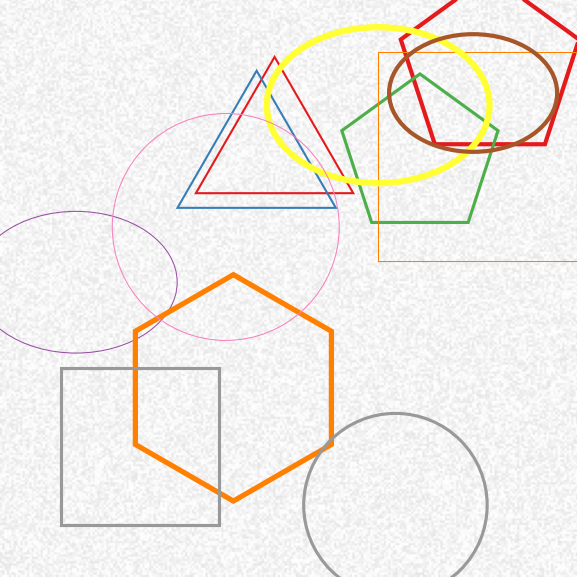[{"shape": "pentagon", "thickness": 2, "radius": 0.81, "center": [0.848, 0.881]}, {"shape": "triangle", "thickness": 1, "radius": 0.79, "center": [0.475, 0.743]}, {"shape": "triangle", "thickness": 1, "radius": 0.79, "center": [0.444, 0.718]}, {"shape": "pentagon", "thickness": 1.5, "radius": 0.71, "center": [0.727, 0.729]}, {"shape": "oval", "thickness": 0.5, "radius": 0.88, "center": [0.132, 0.51]}, {"shape": "hexagon", "thickness": 2.5, "radius": 0.98, "center": [0.404, 0.328]}, {"shape": "square", "thickness": 0.5, "radius": 0.9, "center": [0.835, 0.728]}, {"shape": "oval", "thickness": 3, "radius": 0.96, "center": [0.655, 0.817]}, {"shape": "oval", "thickness": 2, "radius": 0.73, "center": [0.819, 0.838]}, {"shape": "circle", "thickness": 0.5, "radius": 0.98, "center": [0.391, 0.606]}, {"shape": "circle", "thickness": 1.5, "radius": 0.79, "center": [0.685, 0.124]}, {"shape": "square", "thickness": 1.5, "radius": 0.68, "center": [0.242, 0.226]}]